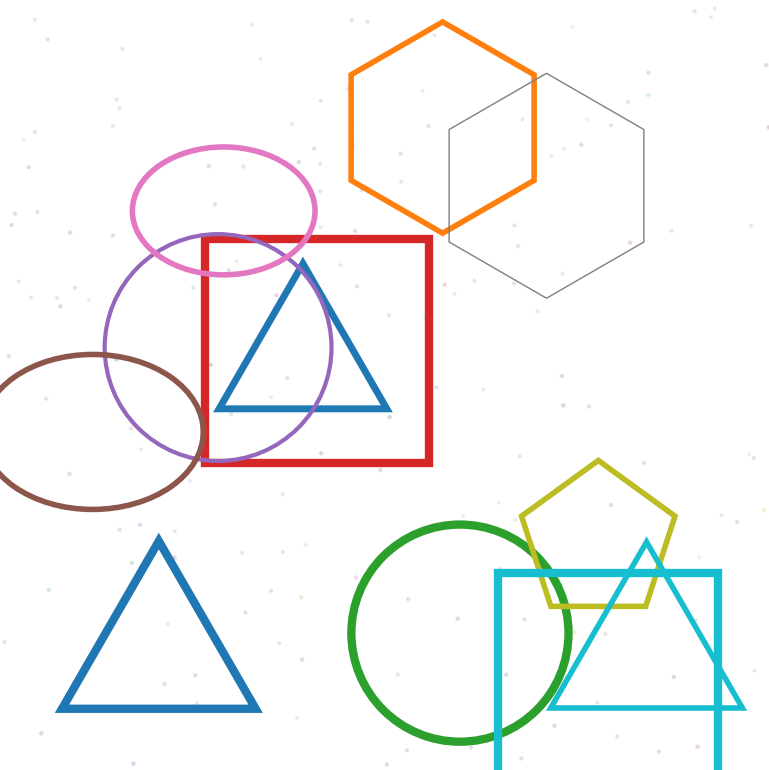[{"shape": "triangle", "thickness": 2.5, "radius": 0.63, "center": [0.393, 0.532]}, {"shape": "triangle", "thickness": 3, "radius": 0.73, "center": [0.206, 0.152]}, {"shape": "hexagon", "thickness": 2, "radius": 0.69, "center": [0.575, 0.834]}, {"shape": "circle", "thickness": 3, "radius": 0.71, "center": [0.597, 0.178]}, {"shape": "square", "thickness": 3, "radius": 0.73, "center": [0.412, 0.544]}, {"shape": "circle", "thickness": 1.5, "radius": 0.74, "center": [0.283, 0.549]}, {"shape": "oval", "thickness": 2, "radius": 0.72, "center": [0.12, 0.439]}, {"shape": "oval", "thickness": 2, "radius": 0.59, "center": [0.291, 0.726]}, {"shape": "hexagon", "thickness": 0.5, "radius": 0.73, "center": [0.71, 0.759]}, {"shape": "pentagon", "thickness": 2, "radius": 0.52, "center": [0.777, 0.297]}, {"shape": "square", "thickness": 3, "radius": 0.71, "center": [0.79, 0.113]}, {"shape": "triangle", "thickness": 2, "radius": 0.72, "center": [0.84, 0.152]}]